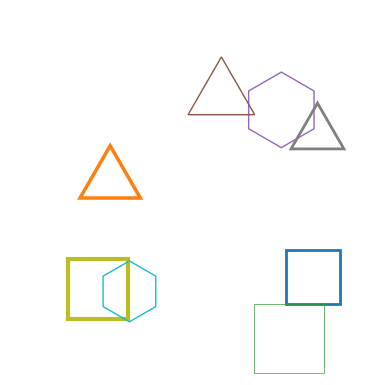[{"shape": "square", "thickness": 2, "radius": 0.35, "center": [0.813, 0.28]}, {"shape": "triangle", "thickness": 2.5, "radius": 0.45, "center": [0.286, 0.531]}, {"shape": "square", "thickness": 0.5, "radius": 0.45, "center": [0.75, 0.122]}, {"shape": "hexagon", "thickness": 1, "radius": 0.49, "center": [0.731, 0.715]}, {"shape": "triangle", "thickness": 1, "radius": 0.5, "center": [0.575, 0.752]}, {"shape": "triangle", "thickness": 2, "radius": 0.4, "center": [0.825, 0.653]}, {"shape": "square", "thickness": 3, "radius": 0.39, "center": [0.254, 0.249]}, {"shape": "hexagon", "thickness": 1, "radius": 0.4, "center": [0.336, 0.243]}]